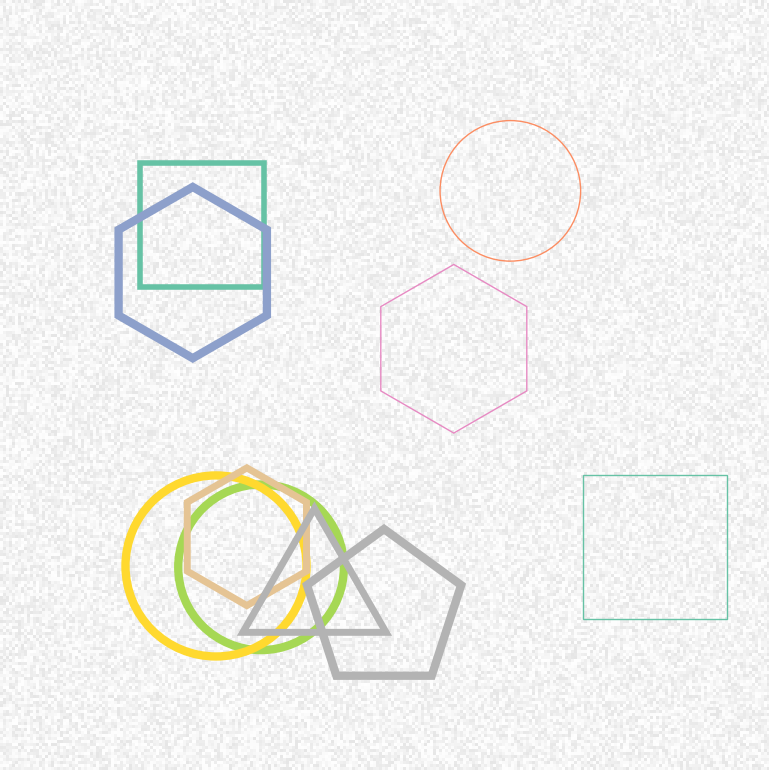[{"shape": "square", "thickness": 2, "radius": 0.4, "center": [0.262, 0.708]}, {"shape": "square", "thickness": 0.5, "radius": 0.47, "center": [0.851, 0.289]}, {"shape": "circle", "thickness": 0.5, "radius": 0.46, "center": [0.663, 0.752]}, {"shape": "hexagon", "thickness": 3, "radius": 0.56, "center": [0.25, 0.646]}, {"shape": "hexagon", "thickness": 0.5, "radius": 0.55, "center": [0.589, 0.547]}, {"shape": "circle", "thickness": 3, "radius": 0.54, "center": [0.339, 0.263]}, {"shape": "circle", "thickness": 3, "radius": 0.59, "center": [0.281, 0.265]}, {"shape": "hexagon", "thickness": 2.5, "radius": 0.45, "center": [0.321, 0.303]}, {"shape": "triangle", "thickness": 2.5, "radius": 0.54, "center": [0.408, 0.232]}, {"shape": "pentagon", "thickness": 3, "radius": 0.53, "center": [0.499, 0.208]}]